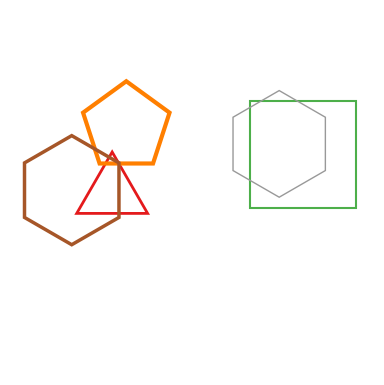[{"shape": "triangle", "thickness": 2, "radius": 0.53, "center": [0.291, 0.499]}, {"shape": "square", "thickness": 1.5, "radius": 0.69, "center": [0.787, 0.599]}, {"shape": "pentagon", "thickness": 3, "radius": 0.59, "center": [0.328, 0.671]}, {"shape": "hexagon", "thickness": 2.5, "radius": 0.71, "center": [0.186, 0.506]}, {"shape": "hexagon", "thickness": 1, "radius": 0.69, "center": [0.725, 0.626]}]